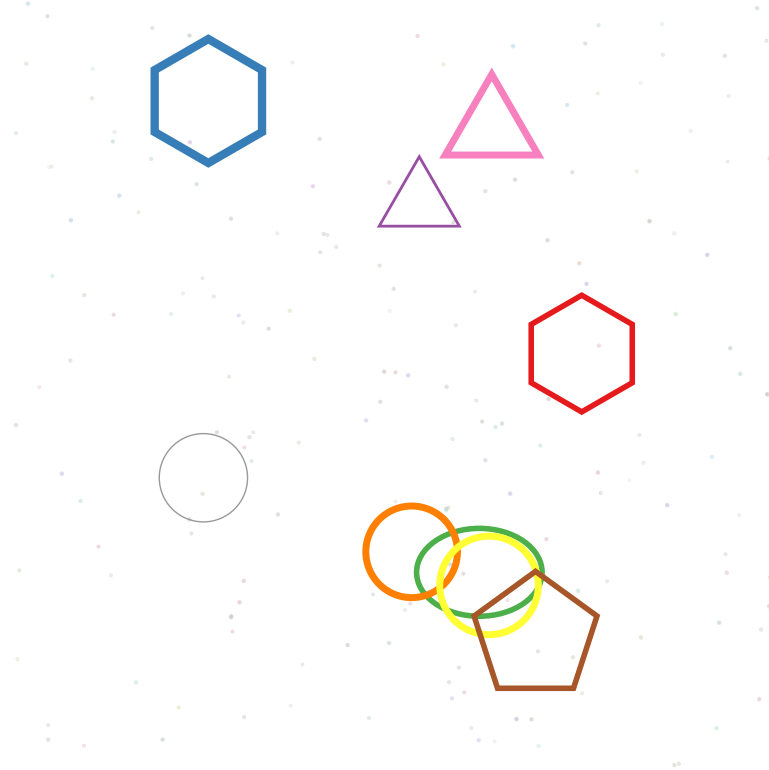[{"shape": "hexagon", "thickness": 2, "radius": 0.38, "center": [0.756, 0.541]}, {"shape": "hexagon", "thickness": 3, "radius": 0.4, "center": [0.271, 0.869]}, {"shape": "oval", "thickness": 2, "radius": 0.41, "center": [0.623, 0.257]}, {"shape": "triangle", "thickness": 1, "radius": 0.3, "center": [0.544, 0.736]}, {"shape": "circle", "thickness": 2.5, "radius": 0.3, "center": [0.535, 0.283]}, {"shape": "circle", "thickness": 2.5, "radius": 0.32, "center": [0.635, 0.24]}, {"shape": "pentagon", "thickness": 2, "radius": 0.42, "center": [0.695, 0.174]}, {"shape": "triangle", "thickness": 2.5, "radius": 0.35, "center": [0.639, 0.834]}, {"shape": "circle", "thickness": 0.5, "radius": 0.29, "center": [0.264, 0.38]}]